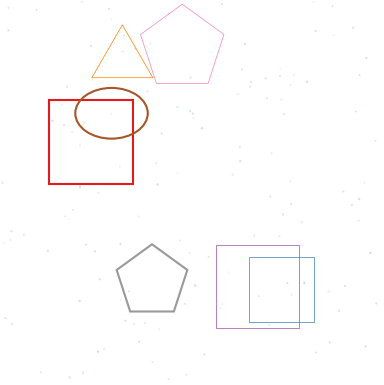[{"shape": "square", "thickness": 1.5, "radius": 0.55, "center": [0.237, 0.63]}, {"shape": "square", "thickness": 0.5, "radius": 0.42, "center": [0.732, 0.248]}, {"shape": "square", "thickness": 0.5, "radius": 0.54, "center": [0.668, 0.256]}, {"shape": "triangle", "thickness": 0.5, "radius": 0.46, "center": [0.318, 0.844]}, {"shape": "oval", "thickness": 1.5, "radius": 0.47, "center": [0.29, 0.706]}, {"shape": "pentagon", "thickness": 0.5, "radius": 0.57, "center": [0.473, 0.875]}, {"shape": "pentagon", "thickness": 1.5, "radius": 0.48, "center": [0.395, 0.269]}]